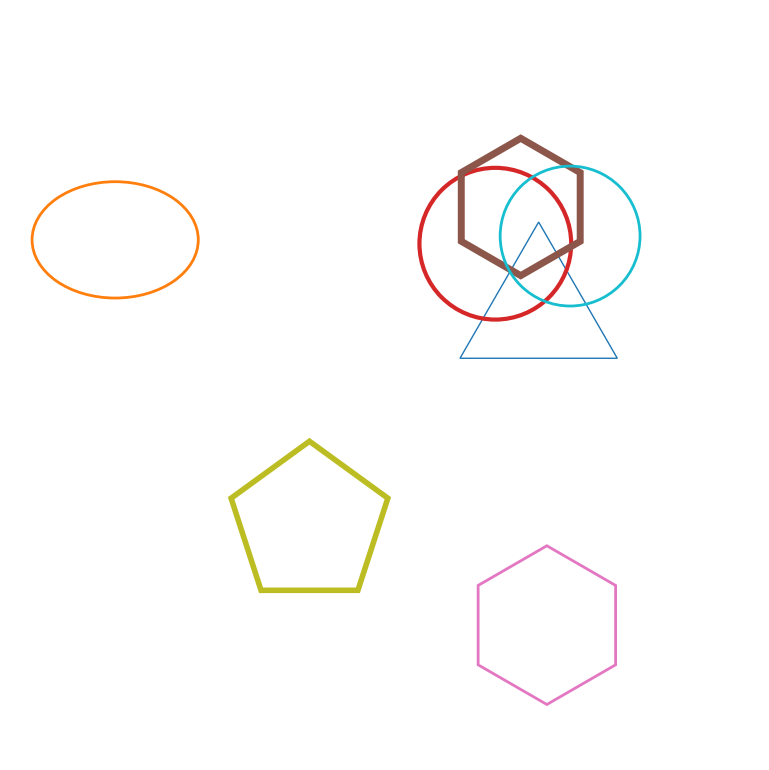[{"shape": "triangle", "thickness": 0.5, "radius": 0.59, "center": [0.7, 0.594]}, {"shape": "oval", "thickness": 1, "radius": 0.54, "center": [0.15, 0.688]}, {"shape": "circle", "thickness": 1.5, "radius": 0.49, "center": [0.643, 0.684]}, {"shape": "hexagon", "thickness": 2.5, "radius": 0.45, "center": [0.676, 0.731]}, {"shape": "hexagon", "thickness": 1, "radius": 0.52, "center": [0.71, 0.188]}, {"shape": "pentagon", "thickness": 2, "radius": 0.54, "center": [0.402, 0.32]}, {"shape": "circle", "thickness": 1, "radius": 0.45, "center": [0.74, 0.693]}]